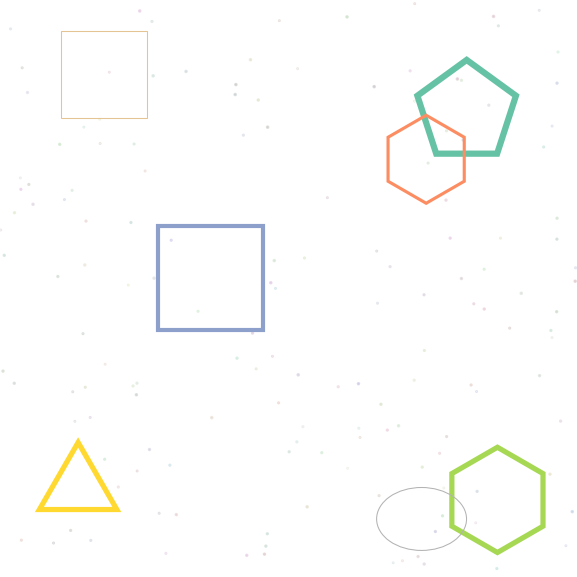[{"shape": "pentagon", "thickness": 3, "radius": 0.45, "center": [0.808, 0.806]}, {"shape": "hexagon", "thickness": 1.5, "radius": 0.38, "center": [0.738, 0.723]}, {"shape": "square", "thickness": 2, "radius": 0.45, "center": [0.365, 0.517]}, {"shape": "hexagon", "thickness": 2.5, "radius": 0.46, "center": [0.861, 0.134]}, {"shape": "triangle", "thickness": 2.5, "radius": 0.39, "center": [0.135, 0.156]}, {"shape": "square", "thickness": 0.5, "radius": 0.37, "center": [0.181, 0.87]}, {"shape": "oval", "thickness": 0.5, "radius": 0.39, "center": [0.73, 0.1]}]